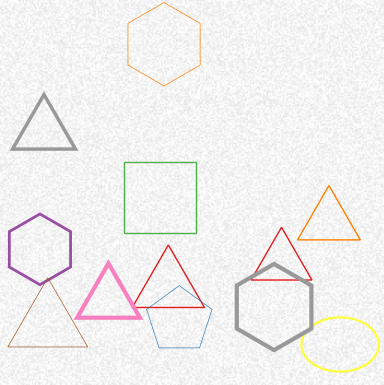[{"shape": "triangle", "thickness": 1, "radius": 0.54, "center": [0.437, 0.255]}, {"shape": "triangle", "thickness": 1, "radius": 0.46, "center": [0.731, 0.318]}, {"shape": "pentagon", "thickness": 0.5, "radius": 0.45, "center": [0.466, 0.169]}, {"shape": "square", "thickness": 1, "radius": 0.46, "center": [0.415, 0.487]}, {"shape": "hexagon", "thickness": 2, "radius": 0.46, "center": [0.104, 0.352]}, {"shape": "triangle", "thickness": 1, "radius": 0.47, "center": [0.854, 0.424]}, {"shape": "hexagon", "thickness": 0.5, "radius": 0.54, "center": [0.426, 0.885]}, {"shape": "oval", "thickness": 1.5, "radius": 0.5, "center": [0.883, 0.105]}, {"shape": "triangle", "thickness": 0.5, "radius": 0.6, "center": [0.124, 0.159]}, {"shape": "triangle", "thickness": 3, "radius": 0.47, "center": [0.282, 0.222]}, {"shape": "hexagon", "thickness": 3, "radius": 0.56, "center": [0.712, 0.203]}, {"shape": "triangle", "thickness": 2.5, "radius": 0.47, "center": [0.114, 0.66]}]